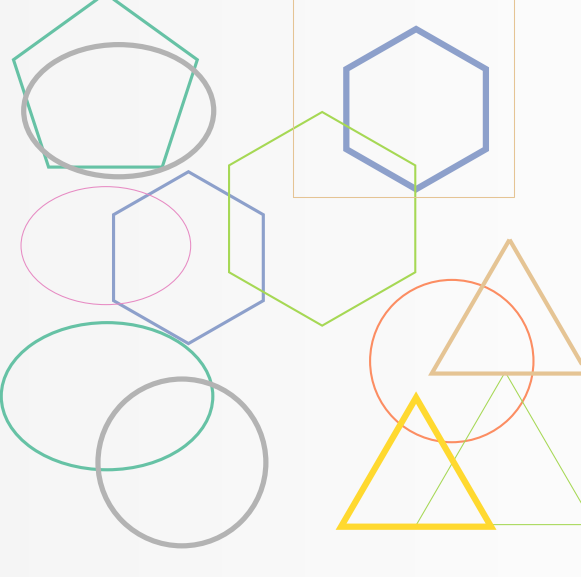[{"shape": "oval", "thickness": 1.5, "radius": 0.91, "center": [0.184, 0.313]}, {"shape": "pentagon", "thickness": 1.5, "radius": 0.83, "center": [0.181, 0.844]}, {"shape": "circle", "thickness": 1, "radius": 0.7, "center": [0.777, 0.374]}, {"shape": "hexagon", "thickness": 3, "radius": 0.69, "center": [0.716, 0.81]}, {"shape": "hexagon", "thickness": 1.5, "radius": 0.74, "center": [0.324, 0.553]}, {"shape": "oval", "thickness": 0.5, "radius": 0.73, "center": [0.182, 0.574]}, {"shape": "hexagon", "thickness": 1, "radius": 0.92, "center": [0.554, 0.62]}, {"shape": "triangle", "thickness": 0.5, "radius": 0.88, "center": [0.869, 0.179]}, {"shape": "triangle", "thickness": 3, "radius": 0.75, "center": [0.716, 0.162]}, {"shape": "triangle", "thickness": 2, "radius": 0.77, "center": [0.877, 0.43]}, {"shape": "square", "thickness": 0.5, "radius": 0.95, "center": [0.694, 0.848]}, {"shape": "oval", "thickness": 2.5, "radius": 0.82, "center": [0.204, 0.807]}, {"shape": "circle", "thickness": 2.5, "radius": 0.72, "center": [0.313, 0.198]}]